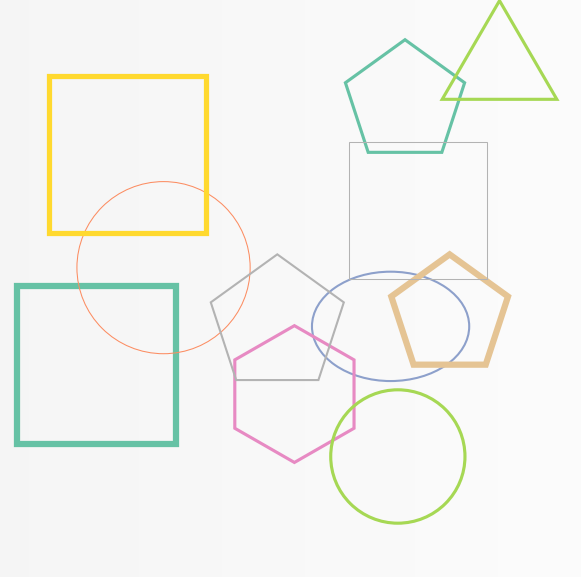[{"shape": "pentagon", "thickness": 1.5, "radius": 0.54, "center": [0.697, 0.823]}, {"shape": "square", "thickness": 3, "radius": 0.68, "center": [0.166, 0.368]}, {"shape": "circle", "thickness": 0.5, "radius": 0.75, "center": [0.281, 0.536]}, {"shape": "oval", "thickness": 1, "radius": 0.68, "center": [0.672, 0.434]}, {"shape": "hexagon", "thickness": 1.5, "radius": 0.59, "center": [0.507, 0.317]}, {"shape": "circle", "thickness": 1.5, "radius": 0.58, "center": [0.684, 0.209]}, {"shape": "triangle", "thickness": 1.5, "radius": 0.57, "center": [0.859, 0.884]}, {"shape": "square", "thickness": 2.5, "radius": 0.68, "center": [0.22, 0.732]}, {"shape": "pentagon", "thickness": 3, "radius": 0.53, "center": [0.774, 0.453]}, {"shape": "pentagon", "thickness": 1, "radius": 0.6, "center": [0.477, 0.438]}, {"shape": "square", "thickness": 0.5, "radius": 0.59, "center": [0.72, 0.635]}]